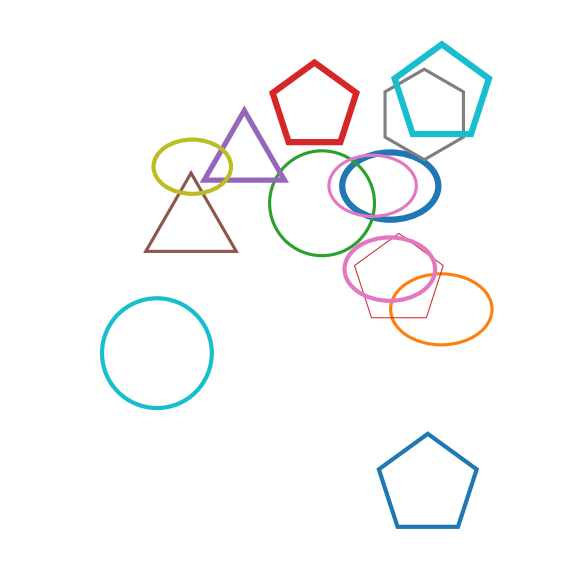[{"shape": "oval", "thickness": 3, "radius": 0.42, "center": [0.676, 0.677]}, {"shape": "pentagon", "thickness": 2, "radius": 0.45, "center": [0.741, 0.159]}, {"shape": "oval", "thickness": 1.5, "radius": 0.44, "center": [0.764, 0.463]}, {"shape": "circle", "thickness": 1.5, "radius": 0.45, "center": [0.558, 0.647]}, {"shape": "pentagon", "thickness": 3, "radius": 0.38, "center": [0.545, 0.815]}, {"shape": "pentagon", "thickness": 0.5, "radius": 0.4, "center": [0.691, 0.514]}, {"shape": "triangle", "thickness": 2.5, "radius": 0.4, "center": [0.423, 0.727]}, {"shape": "triangle", "thickness": 1.5, "radius": 0.45, "center": [0.331, 0.609]}, {"shape": "oval", "thickness": 1.5, "radius": 0.38, "center": [0.645, 0.677]}, {"shape": "oval", "thickness": 2, "radius": 0.39, "center": [0.675, 0.533]}, {"shape": "hexagon", "thickness": 1.5, "radius": 0.39, "center": [0.735, 0.801]}, {"shape": "oval", "thickness": 2, "radius": 0.34, "center": [0.333, 0.71]}, {"shape": "pentagon", "thickness": 3, "radius": 0.43, "center": [0.765, 0.837]}, {"shape": "circle", "thickness": 2, "radius": 0.48, "center": [0.272, 0.388]}]